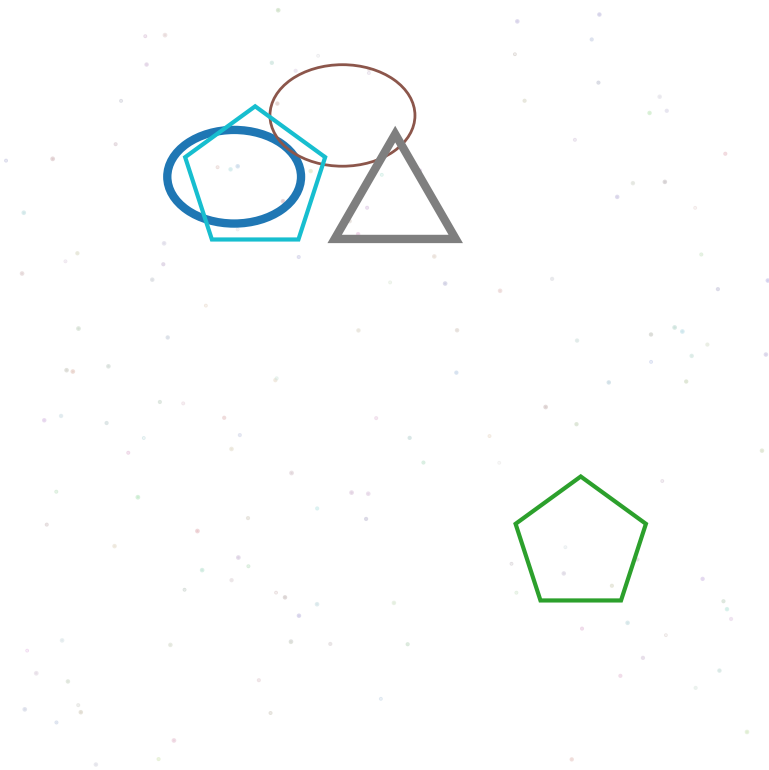[{"shape": "oval", "thickness": 3, "radius": 0.43, "center": [0.304, 0.77]}, {"shape": "pentagon", "thickness": 1.5, "radius": 0.44, "center": [0.754, 0.292]}, {"shape": "oval", "thickness": 1, "radius": 0.47, "center": [0.445, 0.85]}, {"shape": "triangle", "thickness": 3, "radius": 0.45, "center": [0.513, 0.735]}, {"shape": "pentagon", "thickness": 1.5, "radius": 0.48, "center": [0.331, 0.766]}]